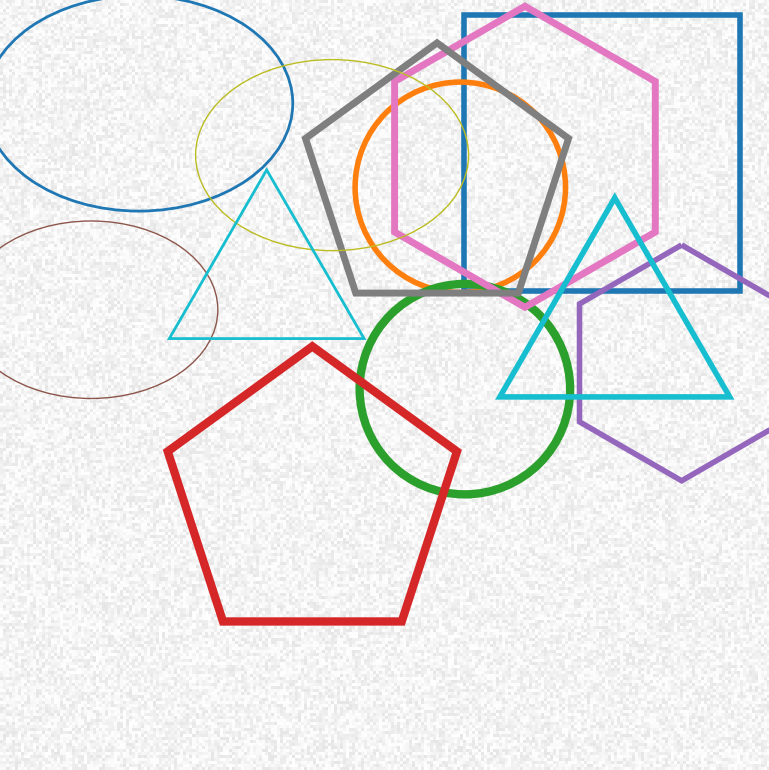[{"shape": "square", "thickness": 2, "radius": 0.9, "center": [0.782, 0.802]}, {"shape": "oval", "thickness": 1, "radius": 1.0, "center": [0.18, 0.866]}, {"shape": "circle", "thickness": 2, "radius": 0.68, "center": [0.598, 0.757]}, {"shape": "circle", "thickness": 3, "radius": 0.68, "center": [0.604, 0.495]}, {"shape": "pentagon", "thickness": 3, "radius": 0.99, "center": [0.406, 0.353]}, {"shape": "hexagon", "thickness": 2, "radius": 0.77, "center": [0.885, 0.529]}, {"shape": "oval", "thickness": 0.5, "radius": 0.82, "center": [0.118, 0.598]}, {"shape": "hexagon", "thickness": 2.5, "radius": 0.98, "center": [0.682, 0.796]}, {"shape": "pentagon", "thickness": 2.5, "radius": 0.9, "center": [0.568, 0.765]}, {"shape": "oval", "thickness": 0.5, "radius": 0.89, "center": [0.431, 0.799]}, {"shape": "triangle", "thickness": 2, "radius": 0.86, "center": [0.798, 0.571]}, {"shape": "triangle", "thickness": 1, "radius": 0.73, "center": [0.346, 0.633]}]